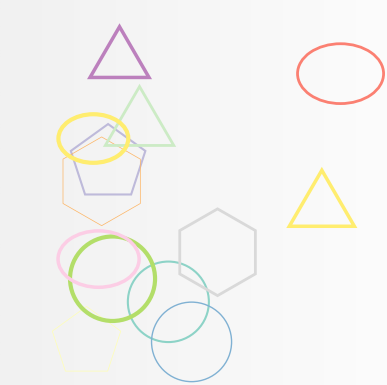[{"shape": "circle", "thickness": 1.5, "radius": 0.52, "center": [0.434, 0.216]}, {"shape": "pentagon", "thickness": 0.5, "radius": 0.46, "center": [0.223, 0.111]}, {"shape": "pentagon", "thickness": 1.5, "radius": 0.51, "center": [0.279, 0.577]}, {"shape": "oval", "thickness": 2, "radius": 0.56, "center": [0.879, 0.809]}, {"shape": "circle", "thickness": 1, "radius": 0.52, "center": [0.494, 0.112]}, {"shape": "hexagon", "thickness": 0.5, "radius": 0.58, "center": [0.262, 0.529]}, {"shape": "circle", "thickness": 3, "radius": 0.55, "center": [0.29, 0.276]}, {"shape": "oval", "thickness": 2.5, "radius": 0.52, "center": [0.254, 0.327]}, {"shape": "hexagon", "thickness": 2, "radius": 0.56, "center": [0.561, 0.345]}, {"shape": "triangle", "thickness": 2.5, "radius": 0.44, "center": [0.308, 0.843]}, {"shape": "triangle", "thickness": 2, "radius": 0.51, "center": [0.36, 0.673]}, {"shape": "triangle", "thickness": 2.5, "radius": 0.48, "center": [0.831, 0.461]}, {"shape": "oval", "thickness": 3, "radius": 0.45, "center": [0.241, 0.64]}]